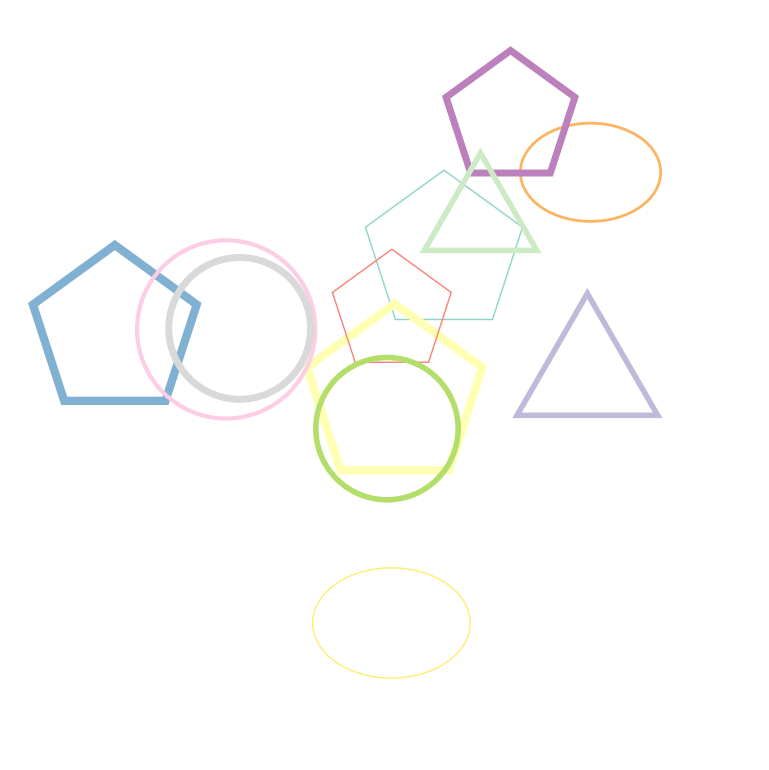[{"shape": "pentagon", "thickness": 0.5, "radius": 0.54, "center": [0.577, 0.672]}, {"shape": "pentagon", "thickness": 3, "radius": 0.6, "center": [0.513, 0.486]}, {"shape": "triangle", "thickness": 2, "radius": 0.53, "center": [0.763, 0.513]}, {"shape": "pentagon", "thickness": 0.5, "radius": 0.41, "center": [0.509, 0.595]}, {"shape": "pentagon", "thickness": 3, "radius": 0.56, "center": [0.149, 0.57]}, {"shape": "oval", "thickness": 1, "radius": 0.46, "center": [0.767, 0.776]}, {"shape": "circle", "thickness": 2, "radius": 0.46, "center": [0.503, 0.443]}, {"shape": "circle", "thickness": 1.5, "radius": 0.58, "center": [0.294, 0.572]}, {"shape": "circle", "thickness": 2.5, "radius": 0.46, "center": [0.311, 0.574]}, {"shape": "pentagon", "thickness": 2.5, "radius": 0.44, "center": [0.663, 0.846]}, {"shape": "triangle", "thickness": 2, "radius": 0.42, "center": [0.624, 0.717]}, {"shape": "oval", "thickness": 0.5, "radius": 0.51, "center": [0.508, 0.191]}]